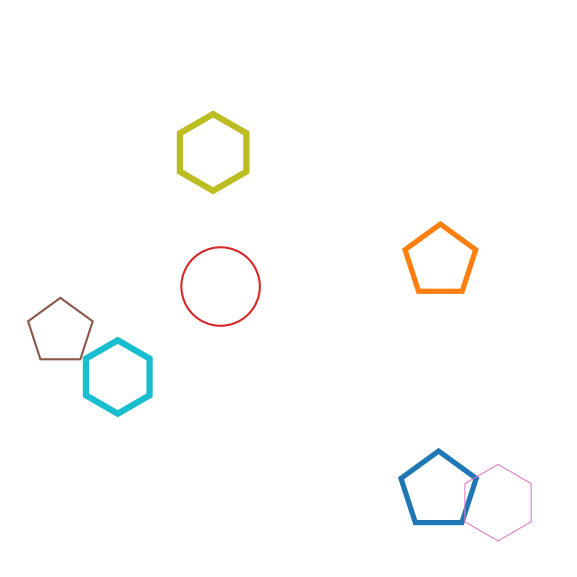[{"shape": "pentagon", "thickness": 2.5, "radius": 0.34, "center": [0.759, 0.15]}, {"shape": "pentagon", "thickness": 2.5, "radius": 0.32, "center": [0.763, 0.547]}, {"shape": "circle", "thickness": 1, "radius": 0.34, "center": [0.382, 0.503]}, {"shape": "pentagon", "thickness": 1, "radius": 0.29, "center": [0.105, 0.425]}, {"shape": "hexagon", "thickness": 0.5, "radius": 0.33, "center": [0.862, 0.129]}, {"shape": "hexagon", "thickness": 3, "radius": 0.33, "center": [0.369, 0.735]}, {"shape": "hexagon", "thickness": 3, "radius": 0.32, "center": [0.204, 0.346]}]